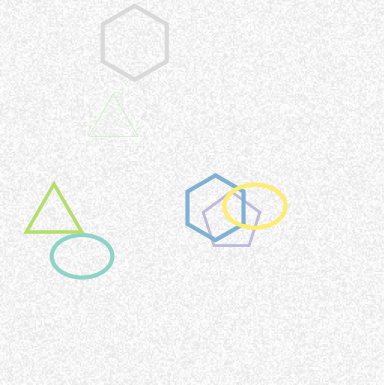[{"shape": "oval", "thickness": 3, "radius": 0.39, "center": [0.213, 0.334]}, {"shape": "pentagon", "thickness": 2, "radius": 0.39, "center": [0.601, 0.425]}, {"shape": "hexagon", "thickness": 3, "radius": 0.42, "center": [0.56, 0.46]}, {"shape": "triangle", "thickness": 2.5, "radius": 0.42, "center": [0.14, 0.439]}, {"shape": "hexagon", "thickness": 3, "radius": 0.48, "center": [0.35, 0.889]}, {"shape": "triangle", "thickness": 0.5, "radius": 0.37, "center": [0.294, 0.683]}, {"shape": "oval", "thickness": 3, "radius": 0.4, "center": [0.662, 0.464]}]